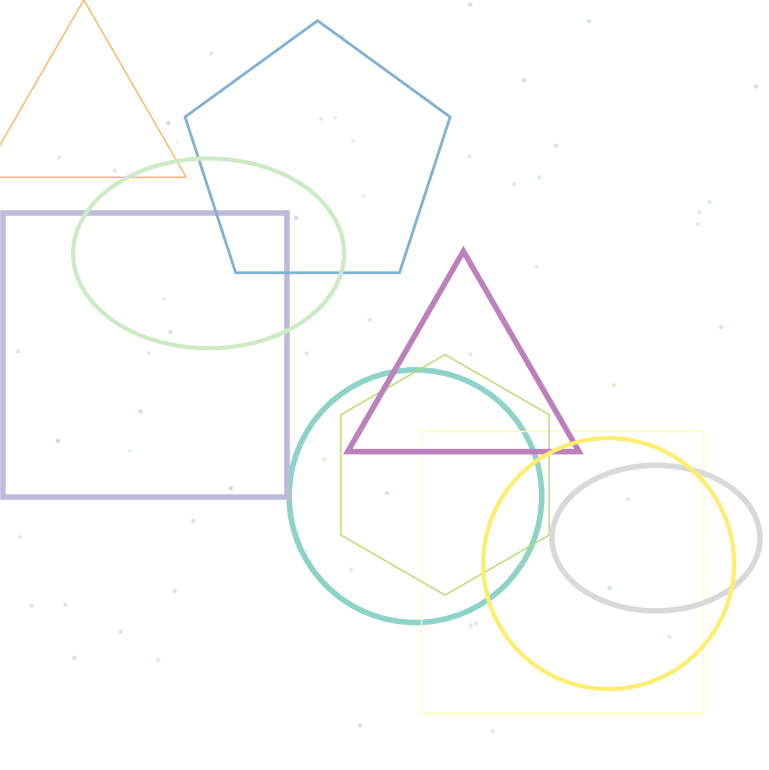[{"shape": "circle", "thickness": 2, "radius": 0.82, "center": [0.54, 0.356]}, {"shape": "square", "thickness": 0.5, "radius": 0.92, "center": [0.73, 0.257]}, {"shape": "square", "thickness": 2, "radius": 0.92, "center": [0.188, 0.539]}, {"shape": "pentagon", "thickness": 1, "radius": 0.9, "center": [0.412, 0.792]}, {"shape": "triangle", "thickness": 0.5, "radius": 0.77, "center": [0.109, 0.847]}, {"shape": "hexagon", "thickness": 0.5, "radius": 0.78, "center": [0.578, 0.383]}, {"shape": "oval", "thickness": 2, "radius": 0.68, "center": [0.852, 0.301]}, {"shape": "triangle", "thickness": 2, "radius": 0.87, "center": [0.602, 0.5]}, {"shape": "oval", "thickness": 1.5, "radius": 0.88, "center": [0.271, 0.671]}, {"shape": "circle", "thickness": 1.5, "radius": 0.81, "center": [0.79, 0.268]}]